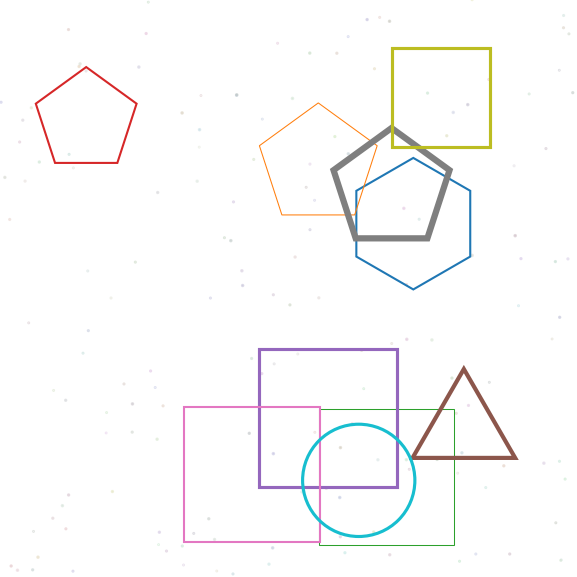[{"shape": "hexagon", "thickness": 1, "radius": 0.57, "center": [0.716, 0.612]}, {"shape": "pentagon", "thickness": 0.5, "radius": 0.54, "center": [0.551, 0.714]}, {"shape": "square", "thickness": 0.5, "radius": 0.58, "center": [0.67, 0.173]}, {"shape": "pentagon", "thickness": 1, "radius": 0.46, "center": [0.149, 0.791]}, {"shape": "square", "thickness": 1.5, "radius": 0.59, "center": [0.568, 0.275]}, {"shape": "triangle", "thickness": 2, "radius": 0.51, "center": [0.803, 0.258]}, {"shape": "square", "thickness": 1, "radius": 0.59, "center": [0.437, 0.177]}, {"shape": "pentagon", "thickness": 3, "radius": 0.53, "center": [0.678, 0.672]}, {"shape": "square", "thickness": 1.5, "radius": 0.42, "center": [0.763, 0.83]}, {"shape": "circle", "thickness": 1.5, "radius": 0.49, "center": [0.621, 0.167]}]